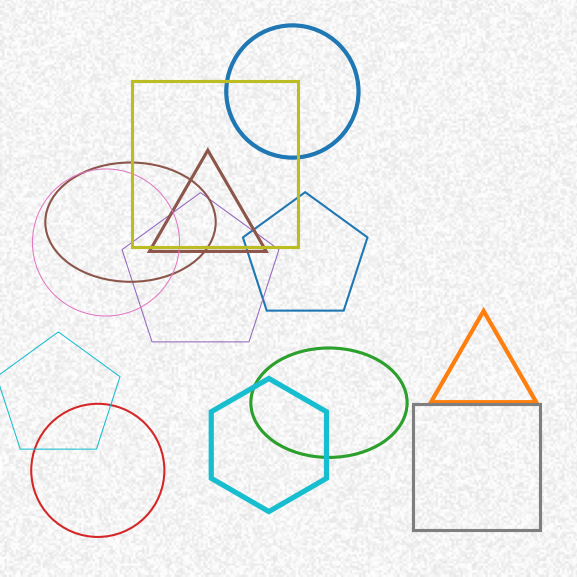[{"shape": "circle", "thickness": 2, "radius": 0.57, "center": [0.506, 0.841]}, {"shape": "pentagon", "thickness": 1, "radius": 0.57, "center": [0.528, 0.553]}, {"shape": "triangle", "thickness": 2, "radius": 0.53, "center": [0.837, 0.355]}, {"shape": "oval", "thickness": 1.5, "radius": 0.68, "center": [0.57, 0.302]}, {"shape": "circle", "thickness": 1, "radius": 0.58, "center": [0.169, 0.185]}, {"shape": "pentagon", "thickness": 0.5, "radius": 0.71, "center": [0.347, 0.523]}, {"shape": "oval", "thickness": 1, "radius": 0.74, "center": [0.226, 0.614]}, {"shape": "triangle", "thickness": 1.5, "radius": 0.58, "center": [0.36, 0.622]}, {"shape": "circle", "thickness": 0.5, "radius": 0.64, "center": [0.184, 0.579]}, {"shape": "square", "thickness": 1.5, "radius": 0.55, "center": [0.825, 0.191]}, {"shape": "square", "thickness": 1.5, "radius": 0.72, "center": [0.373, 0.716]}, {"shape": "hexagon", "thickness": 2.5, "radius": 0.58, "center": [0.466, 0.229]}, {"shape": "pentagon", "thickness": 0.5, "radius": 0.56, "center": [0.101, 0.312]}]